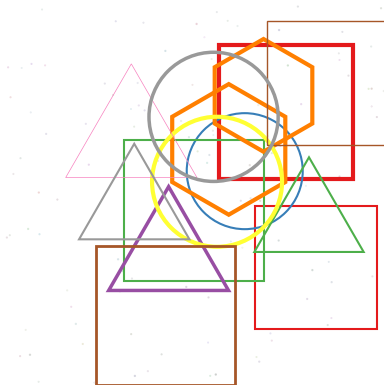[{"shape": "square", "thickness": 1.5, "radius": 0.8, "center": [0.821, 0.306]}, {"shape": "square", "thickness": 3, "radius": 0.87, "center": [0.744, 0.708]}, {"shape": "circle", "thickness": 1.5, "radius": 0.75, "center": [0.636, 0.555]}, {"shape": "triangle", "thickness": 1.5, "radius": 0.82, "center": [0.803, 0.428]}, {"shape": "square", "thickness": 1.5, "radius": 0.91, "center": [0.504, 0.454]}, {"shape": "triangle", "thickness": 2.5, "radius": 0.9, "center": [0.438, 0.335]}, {"shape": "hexagon", "thickness": 3, "radius": 0.85, "center": [0.594, 0.612]}, {"shape": "hexagon", "thickness": 3, "radius": 0.73, "center": [0.684, 0.752]}, {"shape": "circle", "thickness": 3, "radius": 0.84, "center": [0.564, 0.528]}, {"shape": "square", "thickness": 1, "radius": 0.81, "center": [0.854, 0.786]}, {"shape": "square", "thickness": 2, "radius": 0.91, "center": [0.43, 0.18]}, {"shape": "triangle", "thickness": 0.5, "radius": 0.98, "center": [0.341, 0.637]}, {"shape": "circle", "thickness": 2.5, "radius": 0.84, "center": [0.555, 0.697]}, {"shape": "triangle", "thickness": 1.5, "radius": 0.83, "center": [0.349, 0.461]}]